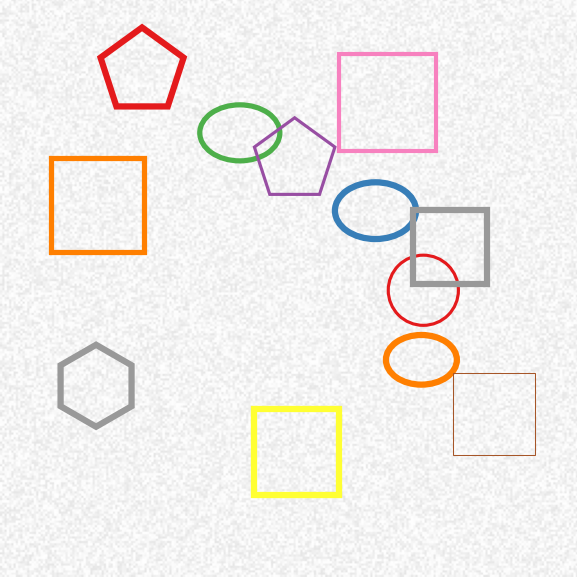[{"shape": "circle", "thickness": 1.5, "radius": 0.3, "center": [0.733, 0.497]}, {"shape": "pentagon", "thickness": 3, "radius": 0.38, "center": [0.246, 0.876]}, {"shape": "oval", "thickness": 3, "radius": 0.35, "center": [0.65, 0.634]}, {"shape": "oval", "thickness": 2.5, "radius": 0.35, "center": [0.415, 0.769]}, {"shape": "pentagon", "thickness": 1.5, "radius": 0.37, "center": [0.51, 0.722]}, {"shape": "oval", "thickness": 3, "radius": 0.31, "center": [0.73, 0.376]}, {"shape": "square", "thickness": 2.5, "radius": 0.4, "center": [0.168, 0.644]}, {"shape": "square", "thickness": 3, "radius": 0.37, "center": [0.513, 0.217]}, {"shape": "square", "thickness": 0.5, "radius": 0.35, "center": [0.855, 0.282]}, {"shape": "square", "thickness": 2, "radius": 0.42, "center": [0.671, 0.822]}, {"shape": "hexagon", "thickness": 3, "radius": 0.35, "center": [0.166, 0.331]}, {"shape": "square", "thickness": 3, "radius": 0.32, "center": [0.779, 0.571]}]